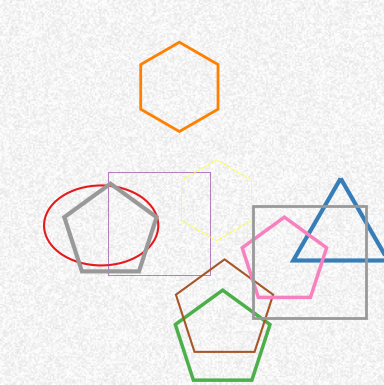[{"shape": "oval", "thickness": 1.5, "radius": 0.74, "center": [0.263, 0.414]}, {"shape": "triangle", "thickness": 3, "radius": 0.71, "center": [0.885, 0.394]}, {"shape": "pentagon", "thickness": 2.5, "radius": 0.65, "center": [0.578, 0.117]}, {"shape": "square", "thickness": 0.5, "radius": 0.67, "center": [0.413, 0.42]}, {"shape": "hexagon", "thickness": 2, "radius": 0.58, "center": [0.466, 0.774]}, {"shape": "hexagon", "thickness": 0.5, "radius": 0.52, "center": [0.563, 0.48]}, {"shape": "pentagon", "thickness": 1.5, "radius": 0.66, "center": [0.583, 0.193]}, {"shape": "pentagon", "thickness": 2.5, "radius": 0.58, "center": [0.739, 0.321]}, {"shape": "square", "thickness": 2, "radius": 0.73, "center": [0.804, 0.32]}, {"shape": "pentagon", "thickness": 3, "radius": 0.63, "center": [0.287, 0.397]}]